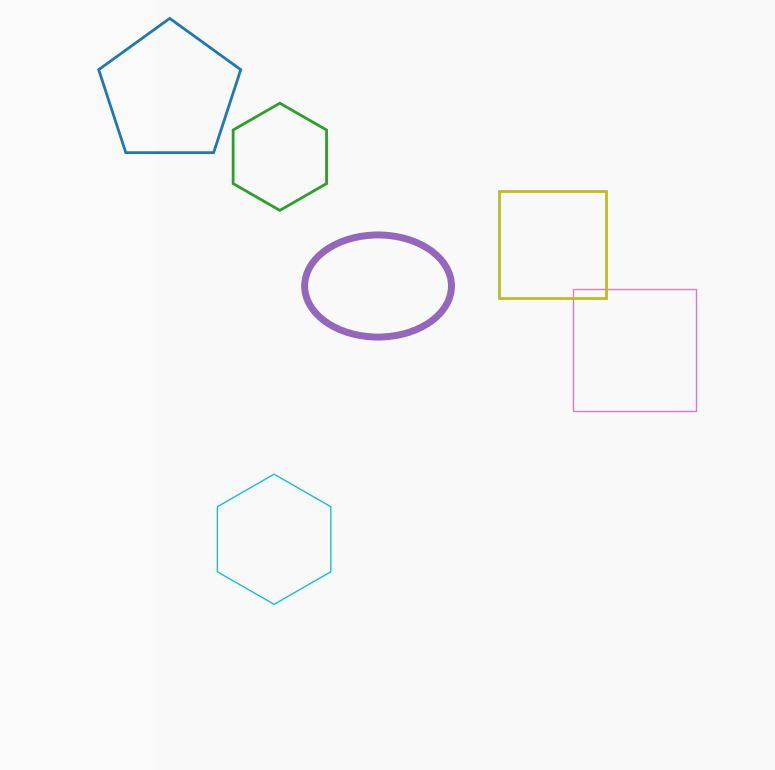[{"shape": "pentagon", "thickness": 1, "radius": 0.48, "center": [0.219, 0.88]}, {"shape": "hexagon", "thickness": 1, "radius": 0.35, "center": [0.361, 0.796]}, {"shape": "oval", "thickness": 2.5, "radius": 0.47, "center": [0.488, 0.629]}, {"shape": "square", "thickness": 0.5, "radius": 0.4, "center": [0.818, 0.545]}, {"shape": "square", "thickness": 1, "radius": 0.35, "center": [0.713, 0.682]}, {"shape": "hexagon", "thickness": 0.5, "radius": 0.42, "center": [0.354, 0.3]}]